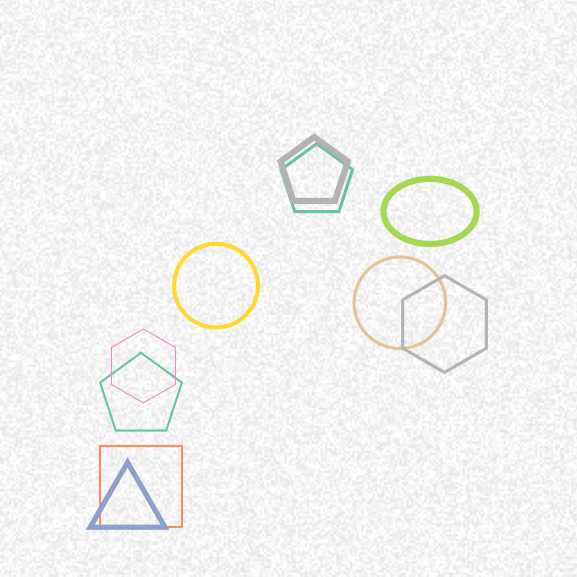[{"shape": "pentagon", "thickness": 1.5, "radius": 0.33, "center": [0.549, 0.685]}, {"shape": "pentagon", "thickness": 1, "radius": 0.37, "center": [0.244, 0.314]}, {"shape": "square", "thickness": 1, "radius": 0.35, "center": [0.244, 0.157]}, {"shape": "triangle", "thickness": 2.5, "radius": 0.37, "center": [0.221, 0.124]}, {"shape": "hexagon", "thickness": 0.5, "radius": 0.32, "center": [0.248, 0.365]}, {"shape": "oval", "thickness": 3, "radius": 0.4, "center": [0.745, 0.633]}, {"shape": "circle", "thickness": 2, "radius": 0.36, "center": [0.374, 0.505]}, {"shape": "circle", "thickness": 1.5, "radius": 0.4, "center": [0.692, 0.475]}, {"shape": "pentagon", "thickness": 3, "radius": 0.31, "center": [0.544, 0.701]}, {"shape": "hexagon", "thickness": 1.5, "radius": 0.42, "center": [0.77, 0.438]}]